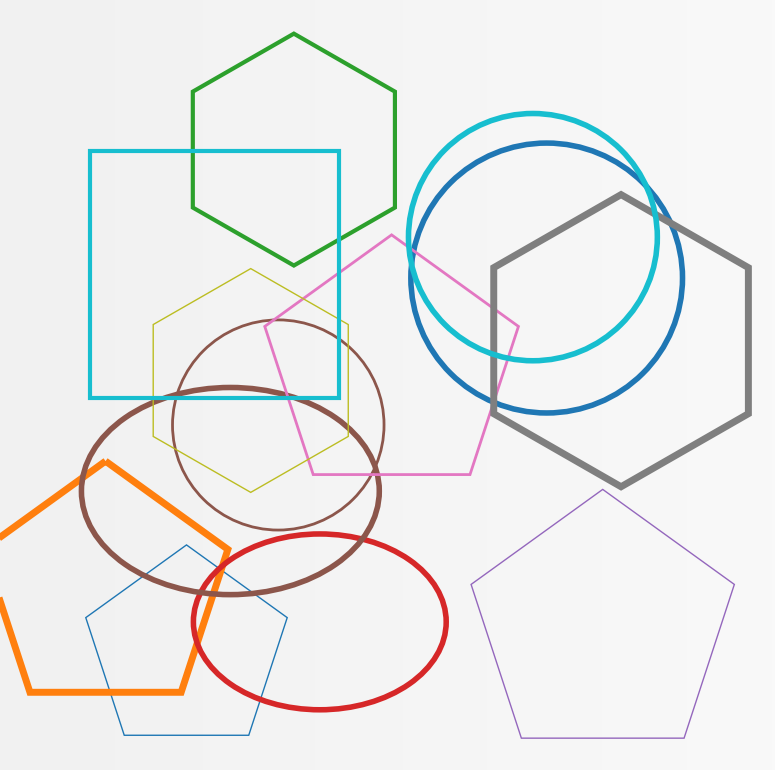[{"shape": "circle", "thickness": 2, "radius": 0.88, "center": [0.705, 0.639]}, {"shape": "pentagon", "thickness": 0.5, "radius": 0.68, "center": [0.241, 0.156]}, {"shape": "pentagon", "thickness": 2.5, "radius": 0.83, "center": [0.136, 0.235]}, {"shape": "hexagon", "thickness": 1.5, "radius": 0.75, "center": [0.379, 0.806]}, {"shape": "oval", "thickness": 2, "radius": 0.82, "center": [0.413, 0.192]}, {"shape": "pentagon", "thickness": 0.5, "radius": 0.89, "center": [0.778, 0.186]}, {"shape": "oval", "thickness": 2, "radius": 0.96, "center": [0.297, 0.362]}, {"shape": "circle", "thickness": 1, "radius": 0.68, "center": [0.359, 0.448]}, {"shape": "pentagon", "thickness": 1, "radius": 0.86, "center": [0.505, 0.523]}, {"shape": "hexagon", "thickness": 2.5, "radius": 0.95, "center": [0.801, 0.558]}, {"shape": "hexagon", "thickness": 0.5, "radius": 0.73, "center": [0.324, 0.506]}, {"shape": "circle", "thickness": 2, "radius": 0.8, "center": [0.688, 0.692]}, {"shape": "square", "thickness": 1.5, "radius": 0.8, "center": [0.277, 0.644]}]